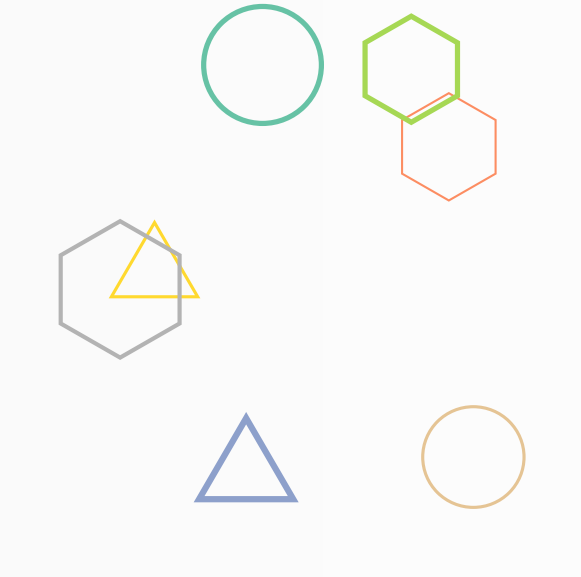[{"shape": "circle", "thickness": 2.5, "radius": 0.51, "center": [0.452, 0.887]}, {"shape": "hexagon", "thickness": 1, "radius": 0.46, "center": [0.772, 0.745]}, {"shape": "triangle", "thickness": 3, "radius": 0.47, "center": [0.423, 0.181]}, {"shape": "hexagon", "thickness": 2.5, "radius": 0.46, "center": [0.708, 0.879]}, {"shape": "triangle", "thickness": 1.5, "radius": 0.43, "center": [0.266, 0.528]}, {"shape": "circle", "thickness": 1.5, "radius": 0.44, "center": [0.814, 0.208]}, {"shape": "hexagon", "thickness": 2, "radius": 0.59, "center": [0.207, 0.498]}]